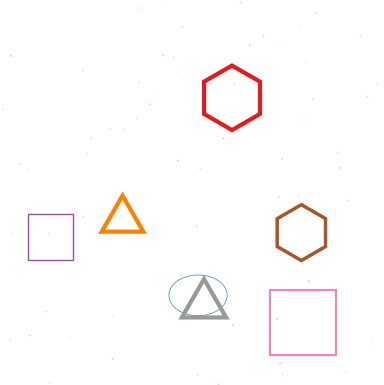[{"shape": "hexagon", "thickness": 3, "radius": 0.42, "center": [0.603, 0.746]}, {"shape": "oval", "thickness": 0.5, "radius": 0.38, "center": [0.514, 0.233]}, {"shape": "square", "thickness": 1, "radius": 0.3, "center": [0.131, 0.384]}, {"shape": "triangle", "thickness": 3, "radius": 0.31, "center": [0.318, 0.429]}, {"shape": "hexagon", "thickness": 2.5, "radius": 0.36, "center": [0.783, 0.396]}, {"shape": "square", "thickness": 1.5, "radius": 0.43, "center": [0.787, 0.162]}, {"shape": "triangle", "thickness": 3, "radius": 0.33, "center": [0.53, 0.209]}]